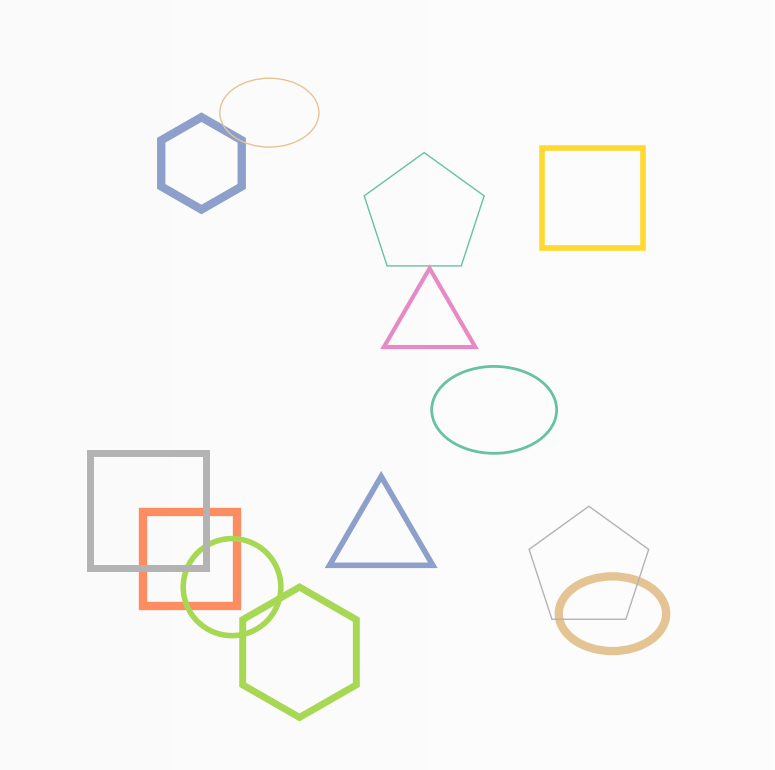[{"shape": "pentagon", "thickness": 0.5, "radius": 0.41, "center": [0.547, 0.72]}, {"shape": "oval", "thickness": 1, "radius": 0.4, "center": [0.638, 0.468]}, {"shape": "square", "thickness": 3, "radius": 0.3, "center": [0.245, 0.275]}, {"shape": "triangle", "thickness": 2, "radius": 0.38, "center": [0.492, 0.304]}, {"shape": "hexagon", "thickness": 3, "radius": 0.3, "center": [0.26, 0.788]}, {"shape": "triangle", "thickness": 1.5, "radius": 0.34, "center": [0.554, 0.583]}, {"shape": "hexagon", "thickness": 2.5, "radius": 0.42, "center": [0.386, 0.153]}, {"shape": "circle", "thickness": 2, "radius": 0.32, "center": [0.299, 0.238]}, {"shape": "square", "thickness": 2, "radius": 0.33, "center": [0.765, 0.743]}, {"shape": "oval", "thickness": 3, "radius": 0.35, "center": [0.79, 0.203]}, {"shape": "oval", "thickness": 0.5, "radius": 0.32, "center": [0.348, 0.854]}, {"shape": "square", "thickness": 2.5, "radius": 0.37, "center": [0.19, 0.337]}, {"shape": "pentagon", "thickness": 0.5, "radius": 0.41, "center": [0.76, 0.261]}]